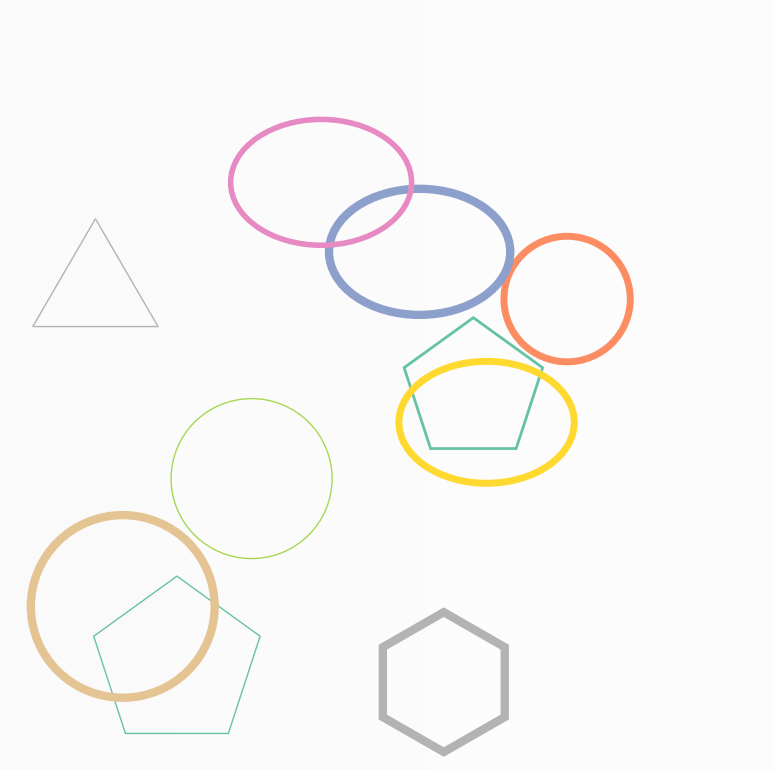[{"shape": "pentagon", "thickness": 1, "radius": 0.47, "center": [0.611, 0.493]}, {"shape": "pentagon", "thickness": 0.5, "radius": 0.56, "center": [0.228, 0.139]}, {"shape": "circle", "thickness": 2.5, "radius": 0.41, "center": [0.732, 0.612]}, {"shape": "oval", "thickness": 3, "radius": 0.58, "center": [0.541, 0.673]}, {"shape": "oval", "thickness": 2, "radius": 0.58, "center": [0.414, 0.763]}, {"shape": "circle", "thickness": 0.5, "radius": 0.52, "center": [0.325, 0.378]}, {"shape": "oval", "thickness": 2.5, "radius": 0.57, "center": [0.628, 0.452]}, {"shape": "circle", "thickness": 3, "radius": 0.59, "center": [0.158, 0.212]}, {"shape": "triangle", "thickness": 0.5, "radius": 0.47, "center": [0.123, 0.623]}, {"shape": "hexagon", "thickness": 3, "radius": 0.45, "center": [0.573, 0.114]}]